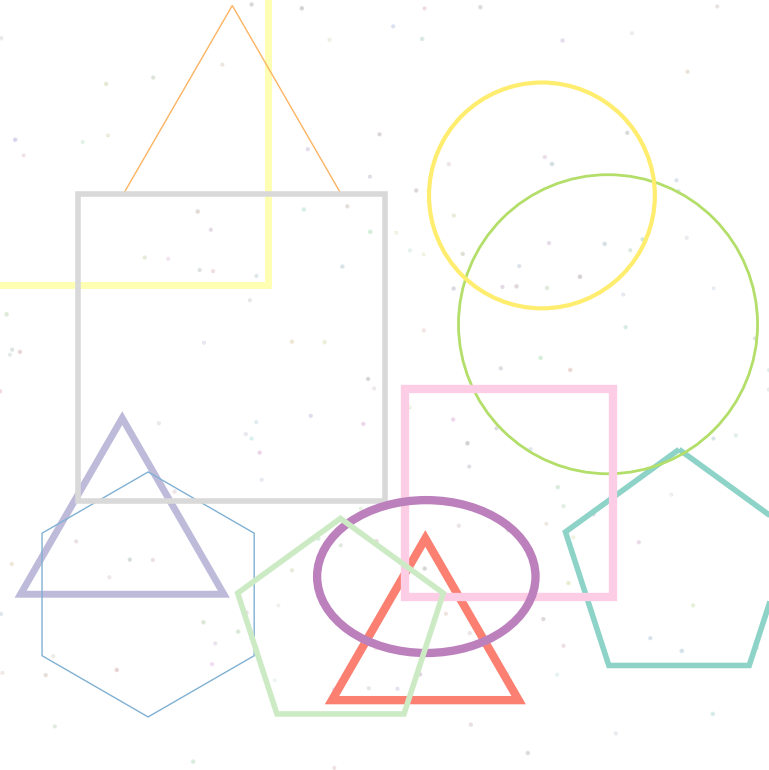[{"shape": "pentagon", "thickness": 2, "radius": 0.78, "center": [0.882, 0.261]}, {"shape": "square", "thickness": 2.5, "radius": 0.93, "center": [0.162, 0.816]}, {"shape": "triangle", "thickness": 2.5, "radius": 0.76, "center": [0.159, 0.304]}, {"shape": "triangle", "thickness": 3, "radius": 0.7, "center": [0.552, 0.161]}, {"shape": "hexagon", "thickness": 0.5, "radius": 0.8, "center": [0.192, 0.228]}, {"shape": "triangle", "thickness": 0.5, "radius": 0.82, "center": [0.302, 0.829]}, {"shape": "circle", "thickness": 1, "radius": 0.97, "center": [0.79, 0.579]}, {"shape": "square", "thickness": 3, "radius": 0.68, "center": [0.661, 0.36]}, {"shape": "square", "thickness": 2, "radius": 1.0, "center": [0.3, 0.549]}, {"shape": "oval", "thickness": 3, "radius": 0.71, "center": [0.554, 0.251]}, {"shape": "pentagon", "thickness": 2, "radius": 0.7, "center": [0.442, 0.186]}, {"shape": "circle", "thickness": 1.5, "radius": 0.73, "center": [0.704, 0.746]}]